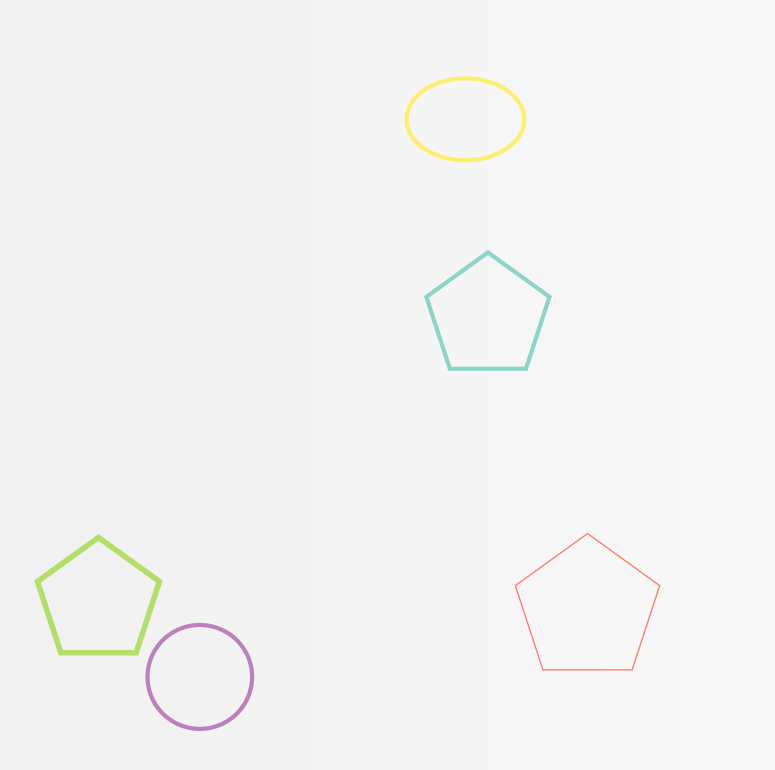[{"shape": "pentagon", "thickness": 1.5, "radius": 0.42, "center": [0.63, 0.589]}, {"shape": "pentagon", "thickness": 0.5, "radius": 0.49, "center": [0.758, 0.209]}, {"shape": "pentagon", "thickness": 2, "radius": 0.41, "center": [0.127, 0.219]}, {"shape": "circle", "thickness": 1.5, "radius": 0.34, "center": [0.258, 0.121]}, {"shape": "oval", "thickness": 1.5, "radius": 0.38, "center": [0.601, 0.845]}]